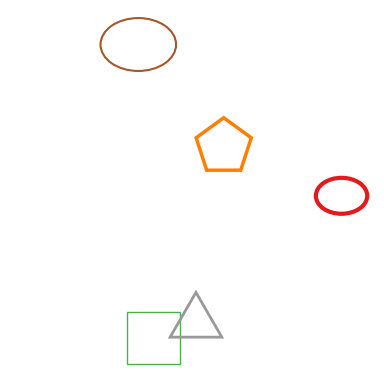[{"shape": "oval", "thickness": 3, "radius": 0.33, "center": [0.887, 0.491]}, {"shape": "square", "thickness": 1, "radius": 0.34, "center": [0.398, 0.122]}, {"shape": "pentagon", "thickness": 2.5, "radius": 0.38, "center": [0.581, 0.619]}, {"shape": "oval", "thickness": 1.5, "radius": 0.49, "center": [0.359, 0.884]}, {"shape": "triangle", "thickness": 2, "radius": 0.39, "center": [0.509, 0.163]}]